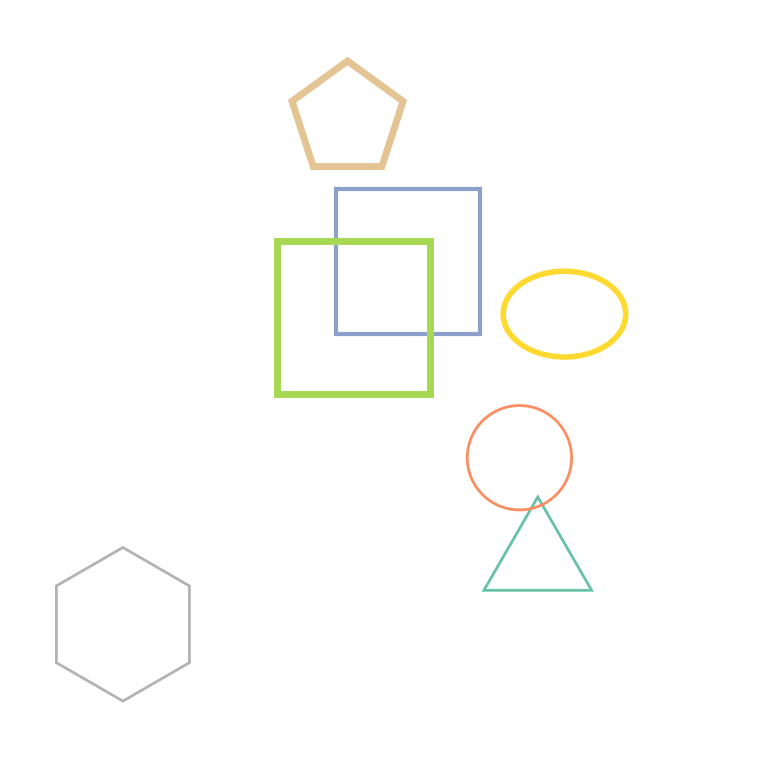[{"shape": "triangle", "thickness": 1, "radius": 0.4, "center": [0.698, 0.274]}, {"shape": "circle", "thickness": 1, "radius": 0.34, "center": [0.675, 0.406]}, {"shape": "square", "thickness": 1.5, "radius": 0.47, "center": [0.53, 0.66]}, {"shape": "square", "thickness": 2.5, "radius": 0.5, "center": [0.459, 0.587]}, {"shape": "oval", "thickness": 2, "radius": 0.4, "center": [0.733, 0.592]}, {"shape": "pentagon", "thickness": 2.5, "radius": 0.38, "center": [0.451, 0.845]}, {"shape": "hexagon", "thickness": 1, "radius": 0.5, "center": [0.16, 0.189]}]